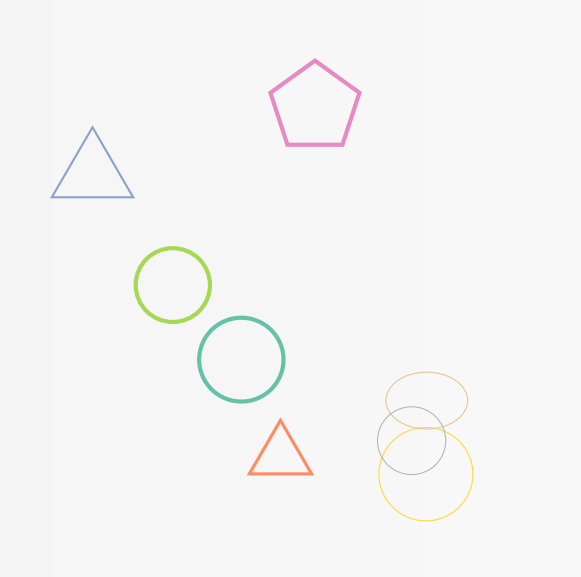[{"shape": "circle", "thickness": 2, "radius": 0.36, "center": [0.415, 0.376]}, {"shape": "triangle", "thickness": 1.5, "radius": 0.31, "center": [0.482, 0.209]}, {"shape": "triangle", "thickness": 1, "radius": 0.4, "center": [0.159, 0.698]}, {"shape": "pentagon", "thickness": 2, "radius": 0.4, "center": [0.542, 0.814]}, {"shape": "circle", "thickness": 2, "radius": 0.32, "center": [0.297, 0.505]}, {"shape": "circle", "thickness": 0.5, "radius": 0.4, "center": [0.733, 0.178]}, {"shape": "oval", "thickness": 0.5, "radius": 0.35, "center": [0.734, 0.306]}, {"shape": "circle", "thickness": 0.5, "radius": 0.29, "center": [0.708, 0.236]}]